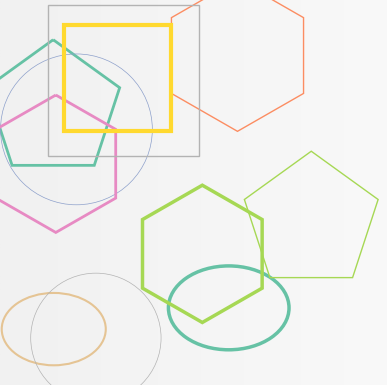[{"shape": "oval", "thickness": 2.5, "radius": 0.78, "center": [0.59, 0.2]}, {"shape": "pentagon", "thickness": 2, "radius": 0.9, "center": [0.137, 0.716]}, {"shape": "hexagon", "thickness": 1, "radius": 0.98, "center": [0.613, 0.856]}, {"shape": "circle", "thickness": 0.5, "radius": 0.98, "center": [0.197, 0.664]}, {"shape": "hexagon", "thickness": 2, "radius": 0.89, "center": [0.144, 0.575]}, {"shape": "pentagon", "thickness": 1, "radius": 0.91, "center": [0.803, 0.426]}, {"shape": "hexagon", "thickness": 2.5, "radius": 0.89, "center": [0.522, 0.341]}, {"shape": "square", "thickness": 3, "radius": 0.69, "center": [0.304, 0.797]}, {"shape": "oval", "thickness": 1.5, "radius": 0.67, "center": [0.139, 0.145]}, {"shape": "circle", "thickness": 0.5, "radius": 0.84, "center": [0.247, 0.122]}, {"shape": "square", "thickness": 1, "radius": 0.98, "center": [0.319, 0.791]}]